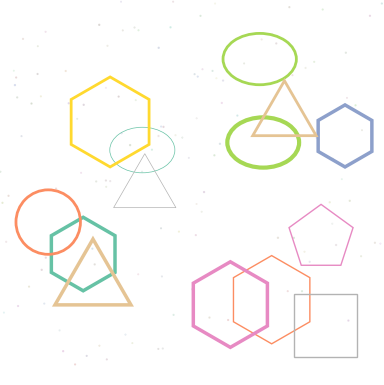[{"shape": "hexagon", "thickness": 2.5, "radius": 0.48, "center": [0.216, 0.34]}, {"shape": "oval", "thickness": 0.5, "radius": 0.42, "center": [0.37, 0.61]}, {"shape": "hexagon", "thickness": 1, "radius": 0.57, "center": [0.706, 0.222]}, {"shape": "circle", "thickness": 2, "radius": 0.42, "center": [0.125, 0.423]}, {"shape": "hexagon", "thickness": 2.5, "radius": 0.4, "center": [0.896, 0.647]}, {"shape": "pentagon", "thickness": 1, "radius": 0.44, "center": [0.834, 0.382]}, {"shape": "hexagon", "thickness": 2.5, "radius": 0.56, "center": [0.598, 0.209]}, {"shape": "oval", "thickness": 2, "radius": 0.48, "center": [0.675, 0.847]}, {"shape": "oval", "thickness": 3, "radius": 0.47, "center": [0.684, 0.63]}, {"shape": "hexagon", "thickness": 2, "radius": 0.58, "center": [0.286, 0.683]}, {"shape": "triangle", "thickness": 2, "radius": 0.48, "center": [0.739, 0.695]}, {"shape": "triangle", "thickness": 2.5, "radius": 0.57, "center": [0.241, 0.265]}, {"shape": "triangle", "thickness": 0.5, "radius": 0.47, "center": [0.376, 0.507]}, {"shape": "square", "thickness": 1, "radius": 0.41, "center": [0.846, 0.155]}]